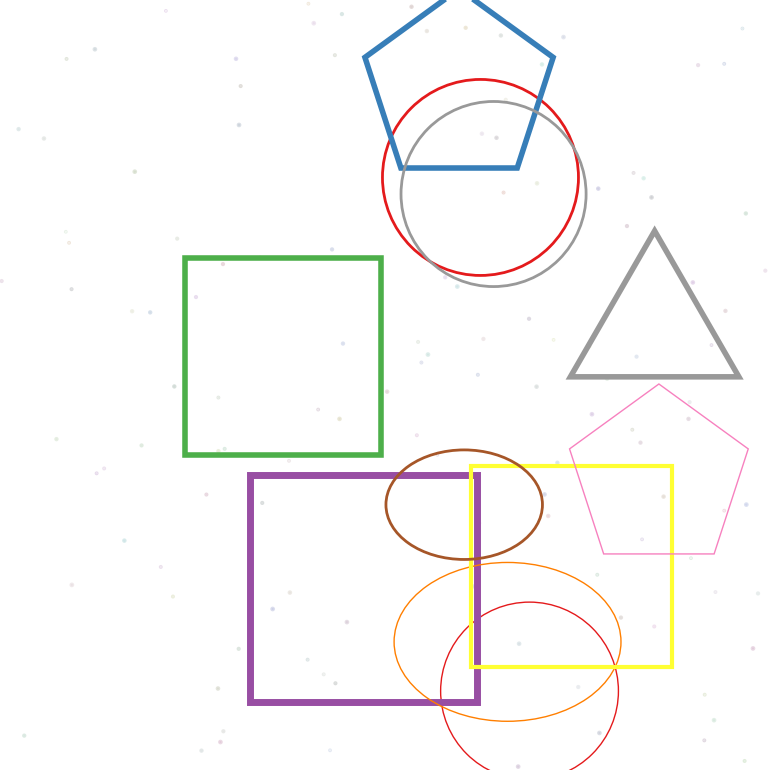[{"shape": "circle", "thickness": 1, "radius": 0.64, "center": [0.624, 0.77]}, {"shape": "circle", "thickness": 0.5, "radius": 0.58, "center": [0.688, 0.103]}, {"shape": "pentagon", "thickness": 2, "radius": 0.64, "center": [0.596, 0.886]}, {"shape": "square", "thickness": 2, "radius": 0.64, "center": [0.367, 0.537]}, {"shape": "square", "thickness": 2.5, "radius": 0.74, "center": [0.472, 0.235]}, {"shape": "oval", "thickness": 0.5, "radius": 0.74, "center": [0.659, 0.166]}, {"shape": "square", "thickness": 1.5, "radius": 0.65, "center": [0.742, 0.265]}, {"shape": "oval", "thickness": 1, "radius": 0.51, "center": [0.603, 0.345]}, {"shape": "pentagon", "thickness": 0.5, "radius": 0.61, "center": [0.856, 0.379]}, {"shape": "triangle", "thickness": 2, "radius": 0.63, "center": [0.85, 0.574]}, {"shape": "circle", "thickness": 1, "radius": 0.6, "center": [0.641, 0.748]}]